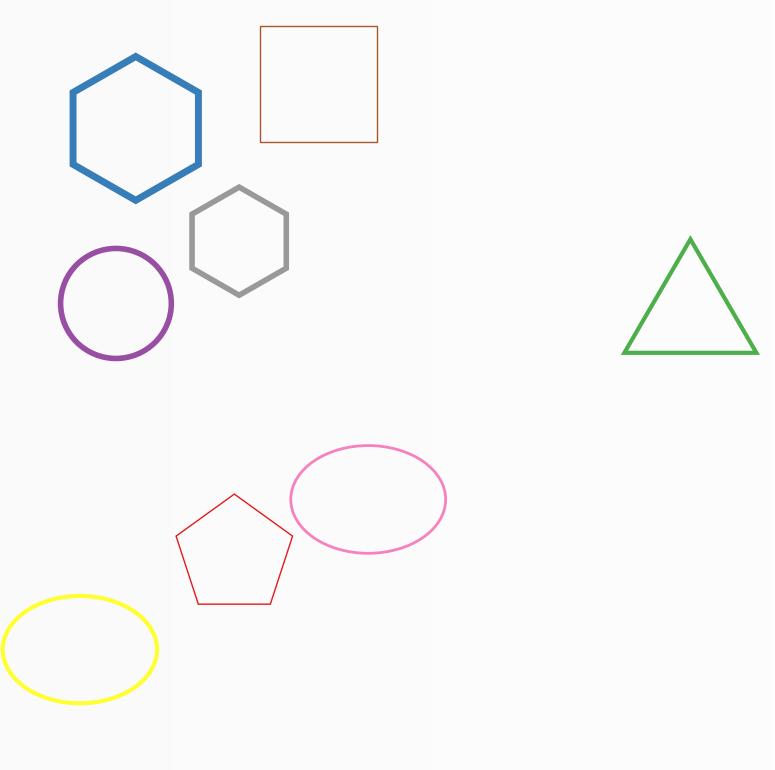[{"shape": "pentagon", "thickness": 0.5, "radius": 0.4, "center": [0.302, 0.279]}, {"shape": "hexagon", "thickness": 2.5, "radius": 0.47, "center": [0.175, 0.833]}, {"shape": "triangle", "thickness": 1.5, "radius": 0.49, "center": [0.891, 0.591]}, {"shape": "circle", "thickness": 2, "radius": 0.36, "center": [0.15, 0.606]}, {"shape": "oval", "thickness": 1.5, "radius": 0.5, "center": [0.103, 0.156]}, {"shape": "square", "thickness": 0.5, "radius": 0.38, "center": [0.411, 0.891]}, {"shape": "oval", "thickness": 1, "radius": 0.5, "center": [0.475, 0.351]}, {"shape": "hexagon", "thickness": 2, "radius": 0.35, "center": [0.309, 0.687]}]